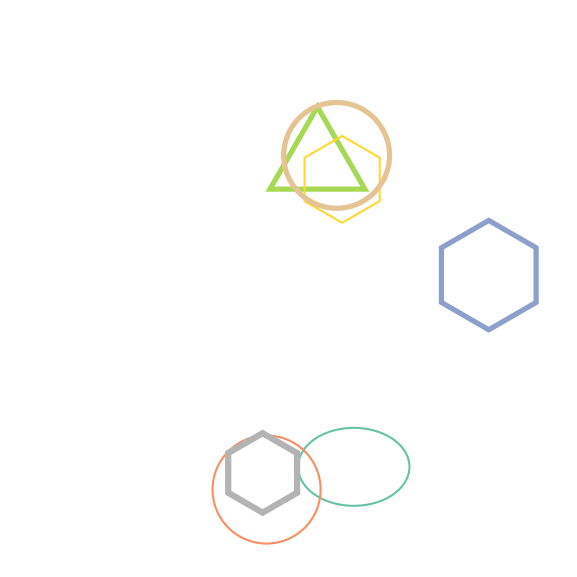[{"shape": "oval", "thickness": 1, "radius": 0.48, "center": [0.613, 0.191]}, {"shape": "circle", "thickness": 1, "radius": 0.47, "center": [0.462, 0.151]}, {"shape": "hexagon", "thickness": 2.5, "radius": 0.47, "center": [0.846, 0.523]}, {"shape": "triangle", "thickness": 2.5, "radius": 0.47, "center": [0.55, 0.719]}, {"shape": "hexagon", "thickness": 1, "radius": 0.38, "center": [0.592, 0.689]}, {"shape": "circle", "thickness": 2.5, "radius": 0.46, "center": [0.583, 0.73]}, {"shape": "hexagon", "thickness": 3, "radius": 0.34, "center": [0.455, 0.18]}]